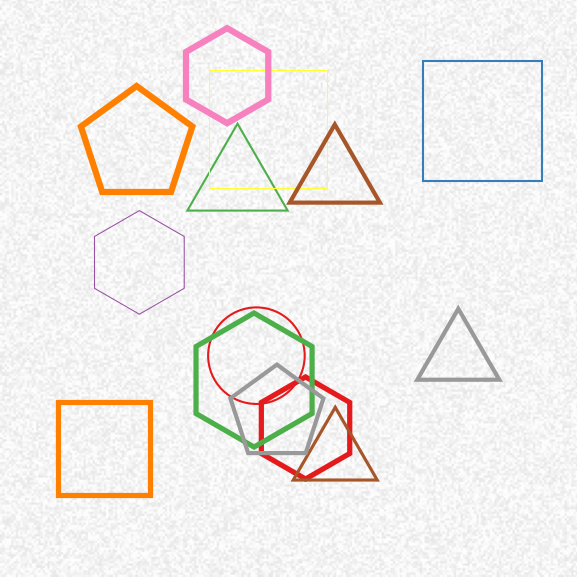[{"shape": "circle", "thickness": 1, "radius": 0.42, "center": [0.444, 0.383]}, {"shape": "hexagon", "thickness": 2.5, "radius": 0.44, "center": [0.529, 0.258]}, {"shape": "square", "thickness": 1, "radius": 0.52, "center": [0.835, 0.789]}, {"shape": "triangle", "thickness": 1, "radius": 0.5, "center": [0.411, 0.685]}, {"shape": "hexagon", "thickness": 2.5, "radius": 0.58, "center": [0.44, 0.341]}, {"shape": "hexagon", "thickness": 0.5, "radius": 0.45, "center": [0.241, 0.545]}, {"shape": "pentagon", "thickness": 3, "radius": 0.51, "center": [0.237, 0.749]}, {"shape": "square", "thickness": 2.5, "radius": 0.4, "center": [0.18, 0.223]}, {"shape": "square", "thickness": 0.5, "radius": 0.51, "center": [0.464, 0.776]}, {"shape": "triangle", "thickness": 2, "radius": 0.45, "center": [0.58, 0.693]}, {"shape": "triangle", "thickness": 1.5, "radius": 0.42, "center": [0.58, 0.21]}, {"shape": "hexagon", "thickness": 3, "radius": 0.41, "center": [0.393, 0.868]}, {"shape": "triangle", "thickness": 2, "radius": 0.41, "center": [0.794, 0.383]}, {"shape": "pentagon", "thickness": 2, "radius": 0.42, "center": [0.48, 0.283]}]